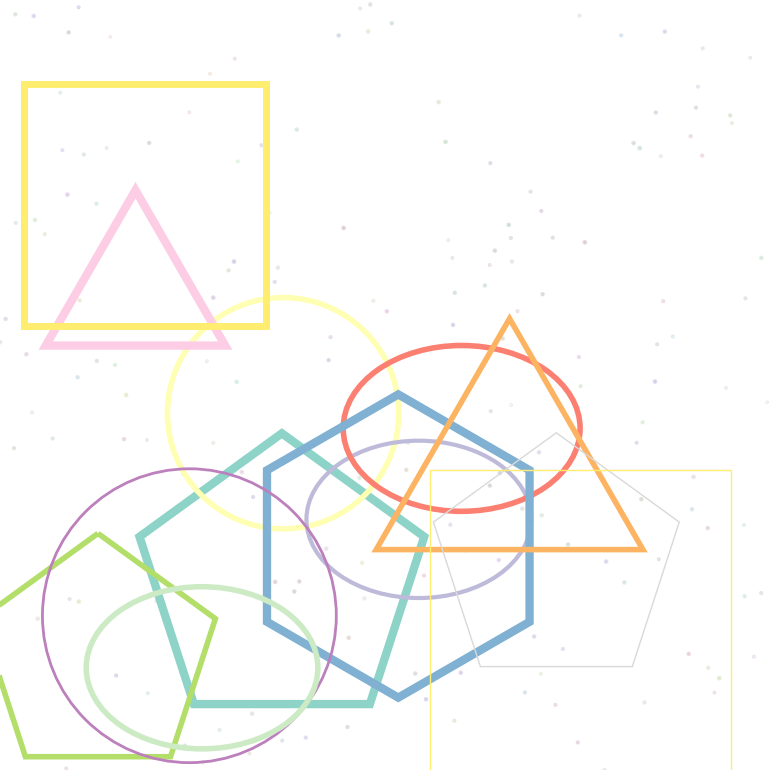[{"shape": "pentagon", "thickness": 3, "radius": 0.97, "center": [0.366, 0.243]}, {"shape": "circle", "thickness": 2, "radius": 0.75, "center": [0.368, 0.463]}, {"shape": "oval", "thickness": 1.5, "radius": 0.73, "center": [0.544, 0.326]}, {"shape": "oval", "thickness": 2, "radius": 0.77, "center": [0.6, 0.444]}, {"shape": "hexagon", "thickness": 3, "radius": 0.98, "center": [0.517, 0.291]}, {"shape": "triangle", "thickness": 2, "radius": 1.0, "center": [0.662, 0.386]}, {"shape": "pentagon", "thickness": 2, "radius": 0.8, "center": [0.127, 0.147]}, {"shape": "triangle", "thickness": 3, "radius": 0.67, "center": [0.176, 0.618]}, {"shape": "pentagon", "thickness": 0.5, "radius": 0.84, "center": [0.723, 0.27]}, {"shape": "circle", "thickness": 1, "radius": 0.95, "center": [0.246, 0.2]}, {"shape": "oval", "thickness": 2, "radius": 0.75, "center": [0.262, 0.133]}, {"shape": "square", "thickness": 0.5, "radius": 0.98, "center": [0.754, 0.194]}, {"shape": "square", "thickness": 2.5, "radius": 0.78, "center": [0.189, 0.733]}]